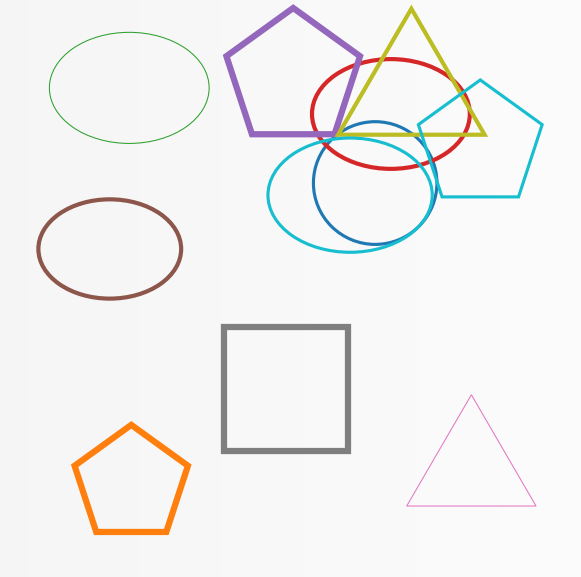[{"shape": "circle", "thickness": 1.5, "radius": 0.53, "center": [0.645, 0.682]}, {"shape": "pentagon", "thickness": 3, "radius": 0.51, "center": [0.226, 0.161]}, {"shape": "oval", "thickness": 0.5, "radius": 0.69, "center": [0.222, 0.847]}, {"shape": "oval", "thickness": 2, "radius": 0.68, "center": [0.673, 0.802]}, {"shape": "pentagon", "thickness": 3, "radius": 0.6, "center": [0.504, 0.864]}, {"shape": "oval", "thickness": 2, "radius": 0.61, "center": [0.189, 0.568]}, {"shape": "triangle", "thickness": 0.5, "radius": 0.64, "center": [0.811, 0.187]}, {"shape": "square", "thickness": 3, "radius": 0.54, "center": [0.492, 0.326]}, {"shape": "triangle", "thickness": 2, "radius": 0.73, "center": [0.708, 0.839]}, {"shape": "pentagon", "thickness": 1.5, "radius": 0.56, "center": [0.826, 0.749]}, {"shape": "oval", "thickness": 1.5, "radius": 0.71, "center": [0.602, 0.661]}]